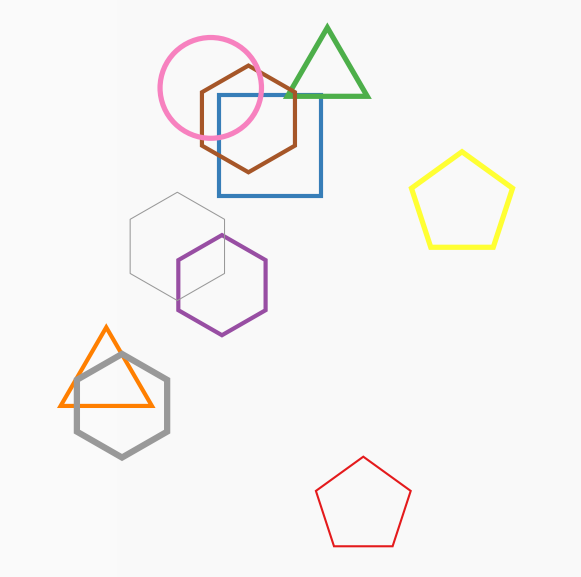[{"shape": "pentagon", "thickness": 1, "radius": 0.43, "center": [0.625, 0.123]}, {"shape": "square", "thickness": 2, "radius": 0.44, "center": [0.465, 0.747]}, {"shape": "triangle", "thickness": 2.5, "radius": 0.4, "center": [0.563, 0.872]}, {"shape": "hexagon", "thickness": 2, "radius": 0.43, "center": [0.382, 0.505]}, {"shape": "triangle", "thickness": 2, "radius": 0.45, "center": [0.183, 0.342]}, {"shape": "pentagon", "thickness": 2.5, "radius": 0.46, "center": [0.795, 0.645]}, {"shape": "hexagon", "thickness": 2, "radius": 0.46, "center": [0.427, 0.793]}, {"shape": "circle", "thickness": 2.5, "radius": 0.44, "center": [0.363, 0.847]}, {"shape": "hexagon", "thickness": 0.5, "radius": 0.47, "center": [0.305, 0.573]}, {"shape": "hexagon", "thickness": 3, "radius": 0.45, "center": [0.21, 0.297]}]